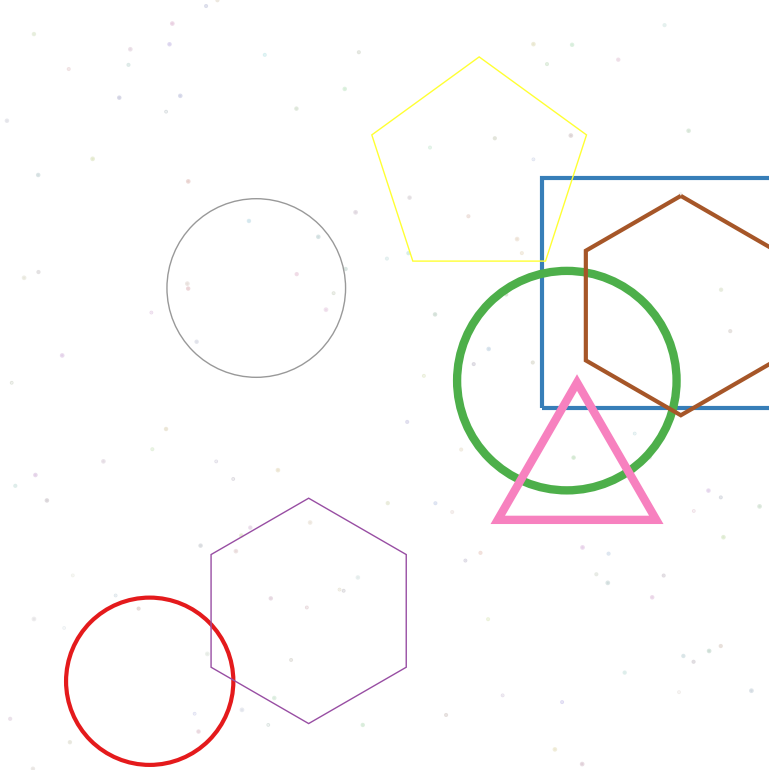[{"shape": "circle", "thickness": 1.5, "radius": 0.54, "center": [0.194, 0.115]}, {"shape": "square", "thickness": 1.5, "radius": 0.75, "center": [0.853, 0.619]}, {"shape": "circle", "thickness": 3, "radius": 0.71, "center": [0.736, 0.506]}, {"shape": "hexagon", "thickness": 0.5, "radius": 0.73, "center": [0.401, 0.207]}, {"shape": "pentagon", "thickness": 0.5, "radius": 0.73, "center": [0.622, 0.78]}, {"shape": "hexagon", "thickness": 1.5, "radius": 0.71, "center": [0.884, 0.603]}, {"shape": "triangle", "thickness": 3, "radius": 0.59, "center": [0.749, 0.384]}, {"shape": "circle", "thickness": 0.5, "radius": 0.58, "center": [0.333, 0.626]}]